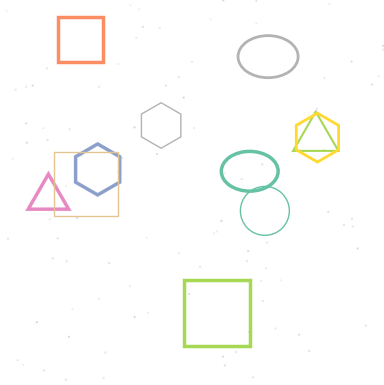[{"shape": "circle", "thickness": 1, "radius": 0.32, "center": [0.688, 0.452]}, {"shape": "oval", "thickness": 2.5, "radius": 0.37, "center": [0.649, 0.555]}, {"shape": "square", "thickness": 2.5, "radius": 0.29, "center": [0.209, 0.897]}, {"shape": "hexagon", "thickness": 2.5, "radius": 0.33, "center": [0.254, 0.56]}, {"shape": "triangle", "thickness": 2.5, "radius": 0.3, "center": [0.126, 0.487]}, {"shape": "square", "thickness": 2.5, "radius": 0.43, "center": [0.563, 0.187]}, {"shape": "triangle", "thickness": 1.5, "radius": 0.34, "center": [0.82, 0.642]}, {"shape": "hexagon", "thickness": 2, "radius": 0.32, "center": [0.824, 0.643]}, {"shape": "square", "thickness": 1, "radius": 0.41, "center": [0.224, 0.523]}, {"shape": "oval", "thickness": 2, "radius": 0.39, "center": [0.696, 0.853]}, {"shape": "hexagon", "thickness": 1, "radius": 0.3, "center": [0.419, 0.674]}]